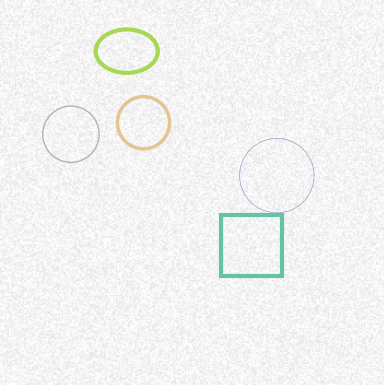[{"shape": "square", "thickness": 3, "radius": 0.4, "center": [0.653, 0.362]}, {"shape": "circle", "thickness": 0.5, "radius": 0.48, "center": [0.719, 0.544]}, {"shape": "oval", "thickness": 3, "radius": 0.4, "center": [0.329, 0.867]}, {"shape": "circle", "thickness": 2.5, "radius": 0.34, "center": [0.373, 0.681]}, {"shape": "circle", "thickness": 1, "radius": 0.37, "center": [0.184, 0.651]}]